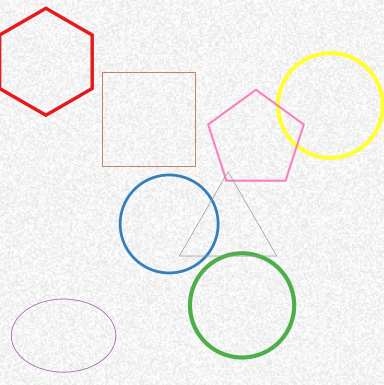[{"shape": "hexagon", "thickness": 2.5, "radius": 0.69, "center": [0.119, 0.84]}, {"shape": "circle", "thickness": 2, "radius": 0.64, "center": [0.439, 0.418]}, {"shape": "circle", "thickness": 3, "radius": 0.68, "center": [0.629, 0.207]}, {"shape": "oval", "thickness": 0.5, "radius": 0.68, "center": [0.165, 0.128]}, {"shape": "circle", "thickness": 3, "radius": 0.68, "center": [0.858, 0.726]}, {"shape": "square", "thickness": 0.5, "radius": 0.61, "center": [0.385, 0.691]}, {"shape": "pentagon", "thickness": 1.5, "radius": 0.65, "center": [0.665, 0.636]}, {"shape": "triangle", "thickness": 0.5, "radius": 0.73, "center": [0.592, 0.408]}]